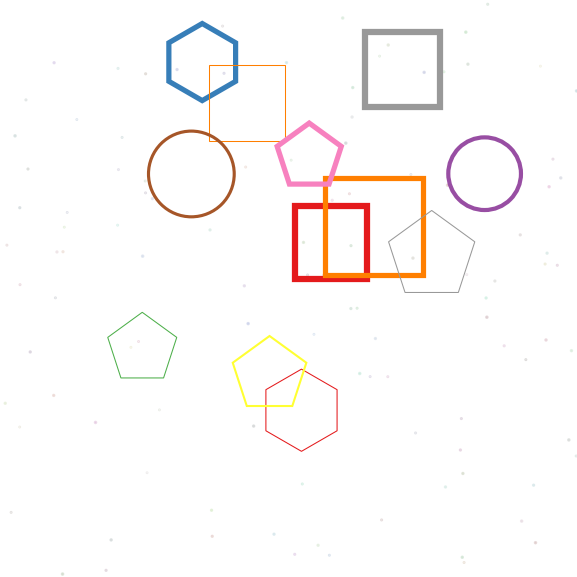[{"shape": "hexagon", "thickness": 0.5, "radius": 0.36, "center": [0.522, 0.289]}, {"shape": "square", "thickness": 3, "radius": 0.31, "center": [0.573, 0.579]}, {"shape": "hexagon", "thickness": 2.5, "radius": 0.33, "center": [0.35, 0.892]}, {"shape": "pentagon", "thickness": 0.5, "radius": 0.31, "center": [0.246, 0.396]}, {"shape": "circle", "thickness": 2, "radius": 0.31, "center": [0.839, 0.698]}, {"shape": "square", "thickness": 0.5, "radius": 0.33, "center": [0.428, 0.82]}, {"shape": "square", "thickness": 2.5, "radius": 0.42, "center": [0.648, 0.607]}, {"shape": "pentagon", "thickness": 1, "radius": 0.34, "center": [0.467, 0.35]}, {"shape": "circle", "thickness": 1.5, "radius": 0.37, "center": [0.331, 0.698]}, {"shape": "pentagon", "thickness": 2.5, "radius": 0.29, "center": [0.535, 0.728]}, {"shape": "pentagon", "thickness": 0.5, "radius": 0.39, "center": [0.748, 0.556]}, {"shape": "square", "thickness": 3, "radius": 0.33, "center": [0.696, 0.879]}]